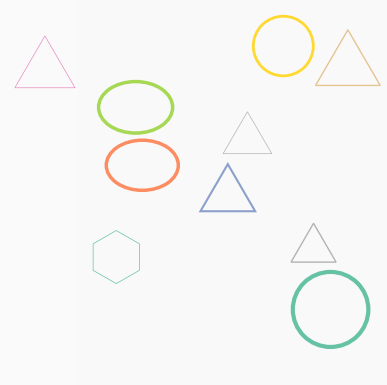[{"shape": "circle", "thickness": 3, "radius": 0.49, "center": [0.853, 0.196]}, {"shape": "hexagon", "thickness": 0.5, "radius": 0.34, "center": [0.3, 0.332]}, {"shape": "oval", "thickness": 2.5, "radius": 0.46, "center": [0.367, 0.571]}, {"shape": "triangle", "thickness": 1.5, "radius": 0.41, "center": [0.588, 0.492]}, {"shape": "triangle", "thickness": 0.5, "radius": 0.45, "center": [0.116, 0.817]}, {"shape": "oval", "thickness": 2.5, "radius": 0.48, "center": [0.35, 0.721]}, {"shape": "circle", "thickness": 2, "radius": 0.39, "center": [0.731, 0.88]}, {"shape": "triangle", "thickness": 1, "radius": 0.48, "center": [0.898, 0.826]}, {"shape": "triangle", "thickness": 0.5, "radius": 0.36, "center": [0.638, 0.637]}, {"shape": "triangle", "thickness": 1, "radius": 0.34, "center": [0.809, 0.353]}]